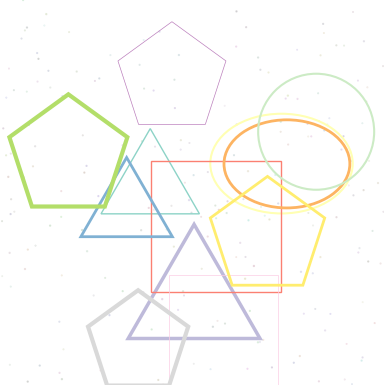[{"shape": "triangle", "thickness": 1, "radius": 0.74, "center": [0.39, 0.518]}, {"shape": "oval", "thickness": 1.5, "radius": 0.92, "center": [0.731, 0.575]}, {"shape": "triangle", "thickness": 2.5, "radius": 0.99, "center": [0.504, 0.22]}, {"shape": "square", "thickness": 1, "radius": 0.85, "center": [0.561, 0.412]}, {"shape": "triangle", "thickness": 2, "radius": 0.69, "center": [0.329, 0.454]}, {"shape": "oval", "thickness": 2, "radius": 0.82, "center": [0.745, 0.574]}, {"shape": "pentagon", "thickness": 3, "radius": 0.81, "center": [0.178, 0.594]}, {"shape": "square", "thickness": 0.5, "radius": 0.71, "center": [0.581, 0.144]}, {"shape": "pentagon", "thickness": 3, "radius": 0.68, "center": [0.359, 0.109]}, {"shape": "pentagon", "thickness": 0.5, "radius": 0.74, "center": [0.447, 0.796]}, {"shape": "circle", "thickness": 1.5, "radius": 0.75, "center": [0.821, 0.658]}, {"shape": "pentagon", "thickness": 2, "radius": 0.78, "center": [0.695, 0.386]}]